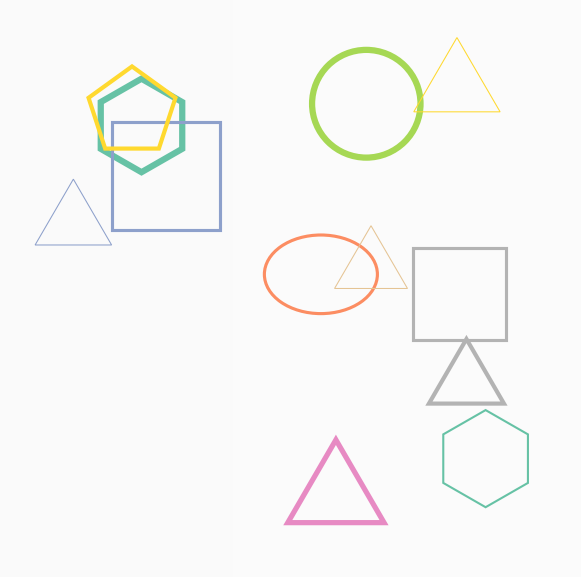[{"shape": "hexagon", "thickness": 1, "radius": 0.42, "center": [0.835, 0.205]}, {"shape": "hexagon", "thickness": 3, "radius": 0.4, "center": [0.243, 0.782]}, {"shape": "oval", "thickness": 1.5, "radius": 0.49, "center": [0.552, 0.524]}, {"shape": "square", "thickness": 1.5, "radius": 0.47, "center": [0.285, 0.695]}, {"shape": "triangle", "thickness": 0.5, "radius": 0.38, "center": [0.126, 0.613]}, {"shape": "triangle", "thickness": 2.5, "radius": 0.48, "center": [0.578, 0.142]}, {"shape": "circle", "thickness": 3, "radius": 0.47, "center": [0.63, 0.819]}, {"shape": "triangle", "thickness": 0.5, "radius": 0.43, "center": [0.786, 0.848]}, {"shape": "pentagon", "thickness": 2, "radius": 0.39, "center": [0.227, 0.805]}, {"shape": "triangle", "thickness": 0.5, "radius": 0.36, "center": [0.638, 0.536]}, {"shape": "square", "thickness": 1.5, "radius": 0.4, "center": [0.79, 0.489]}, {"shape": "triangle", "thickness": 2, "radius": 0.37, "center": [0.802, 0.338]}]